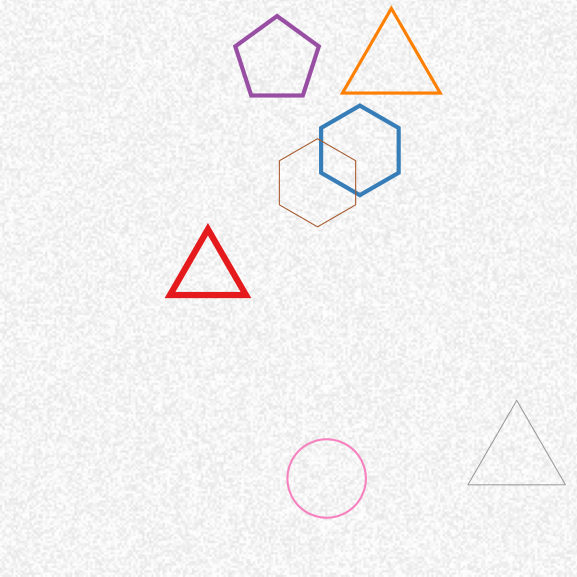[{"shape": "triangle", "thickness": 3, "radius": 0.38, "center": [0.36, 0.526]}, {"shape": "hexagon", "thickness": 2, "radius": 0.39, "center": [0.623, 0.739]}, {"shape": "pentagon", "thickness": 2, "radius": 0.38, "center": [0.48, 0.895]}, {"shape": "triangle", "thickness": 1.5, "radius": 0.49, "center": [0.678, 0.887]}, {"shape": "hexagon", "thickness": 0.5, "radius": 0.38, "center": [0.55, 0.683]}, {"shape": "circle", "thickness": 1, "radius": 0.34, "center": [0.566, 0.171]}, {"shape": "triangle", "thickness": 0.5, "radius": 0.49, "center": [0.895, 0.208]}]